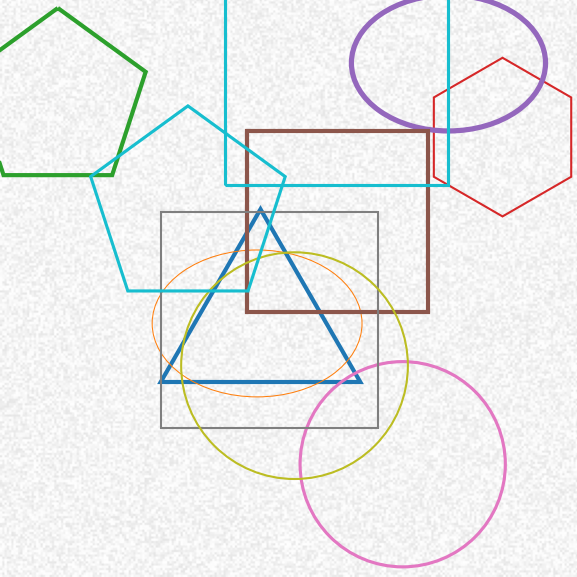[{"shape": "triangle", "thickness": 2, "radius": 1.0, "center": [0.451, 0.437]}, {"shape": "oval", "thickness": 0.5, "radius": 0.91, "center": [0.445, 0.439]}, {"shape": "pentagon", "thickness": 2, "radius": 0.8, "center": [0.1, 0.825]}, {"shape": "hexagon", "thickness": 1, "radius": 0.69, "center": [0.87, 0.762]}, {"shape": "oval", "thickness": 2.5, "radius": 0.84, "center": [0.777, 0.89]}, {"shape": "square", "thickness": 2, "radius": 0.78, "center": [0.584, 0.616]}, {"shape": "circle", "thickness": 1.5, "radius": 0.89, "center": [0.697, 0.195]}, {"shape": "square", "thickness": 1, "radius": 0.94, "center": [0.467, 0.445]}, {"shape": "circle", "thickness": 1, "radius": 0.98, "center": [0.51, 0.366]}, {"shape": "square", "thickness": 1.5, "radius": 0.96, "center": [0.582, 0.871]}, {"shape": "pentagon", "thickness": 1.5, "radius": 0.89, "center": [0.325, 0.639]}]